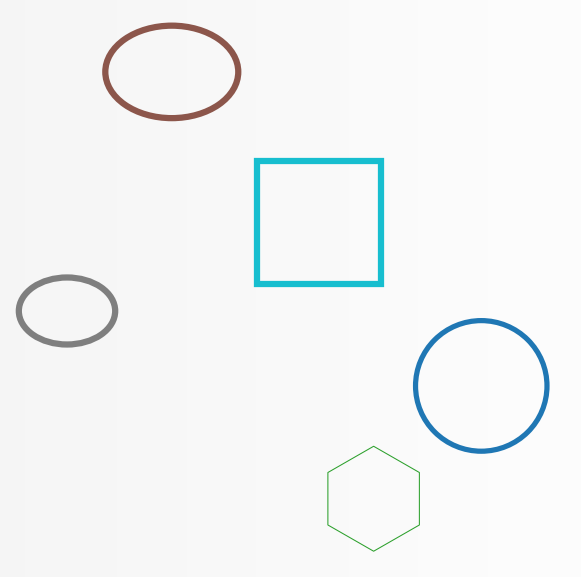[{"shape": "circle", "thickness": 2.5, "radius": 0.57, "center": [0.828, 0.331]}, {"shape": "hexagon", "thickness": 0.5, "radius": 0.45, "center": [0.643, 0.136]}, {"shape": "oval", "thickness": 3, "radius": 0.57, "center": [0.296, 0.875]}, {"shape": "oval", "thickness": 3, "radius": 0.41, "center": [0.115, 0.461]}, {"shape": "square", "thickness": 3, "radius": 0.53, "center": [0.548, 0.615]}]